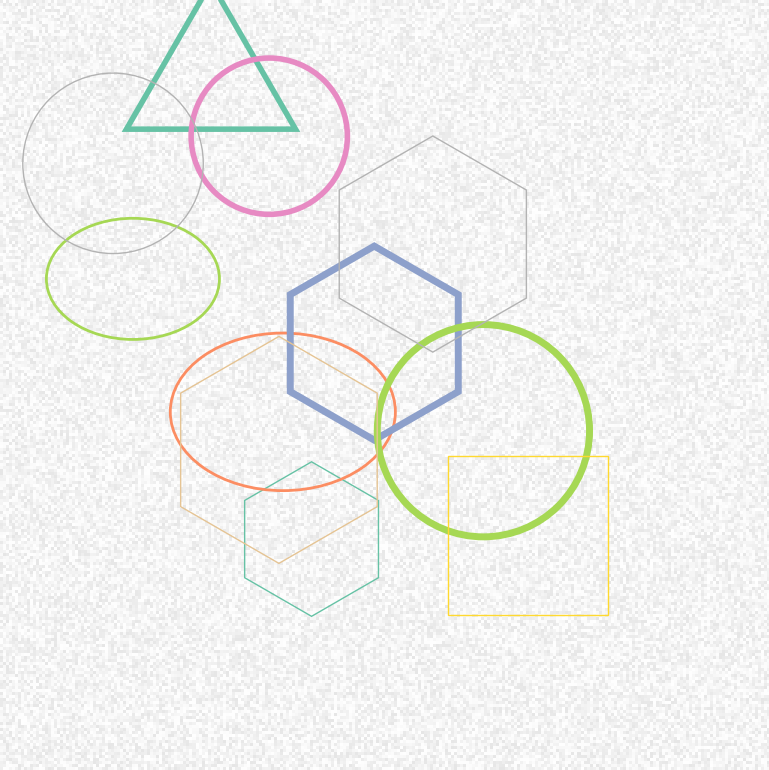[{"shape": "hexagon", "thickness": 0.5, "radius": 0.5, "center": [0.405, 0.3]}, {"shape": "triangle", "thickness": 2, "radius": 0.63, "center": [0.274, 0.896]}, {"shape": "oval", "thickness": 1, "radius": 0.73, "center": [0.367, 0.465]}, {"shape": "hexagon", "thickness": 2.5, "radius": 0.63, "center": [0.486, 0.554]}, {"shape": "circle", "thickness": 2, "radius": 0.51, "center": [0.35, 0.823]}, {"shape": "oval", "thickness": 1, "radius": 0.56, "center": [0.173, 0.638]}, {"shape": "circle", "thickness": 2.5, "radius": 0.69, "center": [0.628, 0.441]}, {"shape": "square", "thickness": 0.5, "radius": 0.52, "center": [0.686, 0.305]}, {"shape": "hexagon", "thickness": 0.5, "radius": 0.74, "center": [0.362, 0.416]}, {"shape": "circle", "thickness": 0.5, "radius": 0.59, "center": [0.147, 0.788]}, {"shape": "hexagon", "thickness": 0.5, "radius": 0.7, "center": [0.562, 0.683]}]